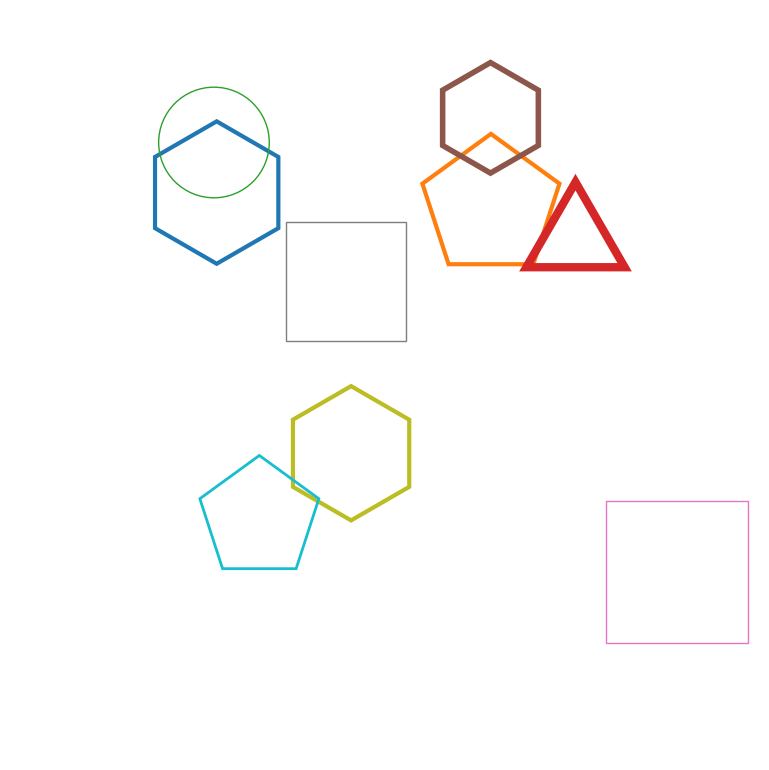[{"shape": "hexagon", "thickness": 1.5, "radius": 0.46, "center": [0.281, 0.75]}, {"shape": "pentagon", "thickness": 1.5, "radius": 0.47, "center": [0.638, 0.733]}, {"shape": "circle", "thickness": 0.5, "radius": 0.36, "center": [0.278, 0.815]}, {"shape": "triangle", "thickness": 3, "radius": 0.37, "center": [0.747, 0.69]}, {"shape": "hexagon", "thickness": 2, "radius": 0.36, "center": [0.637, 0.847]}, {"shape": "square", "thickness": 0.5, "radius": 0.46, "center": [0.879, 0.257]}, {"shape": "square", "thickness": 0.5, "radius": 0.39, "center": [0.449, 0.634]}, {"shape": "hexagon", "thickness": 1.5, "radius": 0.44, "center": [0.456, 0.411]}, {"shape": "pentagon", "thickness": 1, "radius": 0.41, "center": [0.337, 0.327]}]